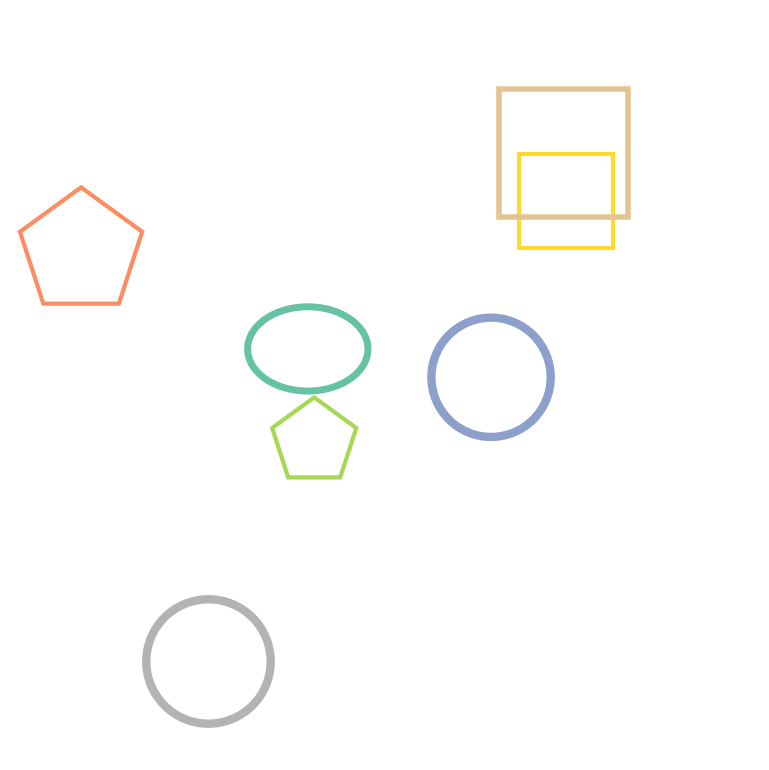[{"shape": "oval", "thickness": 2.5, "radius": 0.39, "center": [0.4, 0.547]}, {"shape": "pentagon", "thickness": 1.5, "radius": 0.42, "center": [0.105, 0.673]}, {"shape": "circle", "thickness": 3, "radius": 0.39, "center": [0.638, 0.51]}, {"shape": "pentagon", "thickness": 1.5, "radius": 0.29, "center": [0.408, 0.426]}, {"shape": "square", "thickness": 1.5, "radius": 0.31, "center": [0.736, 0.739]}, {"shape": "square", "thickness": 2, "radius": 0.42, "center": [0.732, 0.801]}, {"shape": "circle", "thickness": 3, "radius": 0.4, "center": [0.271, 0.141]}]